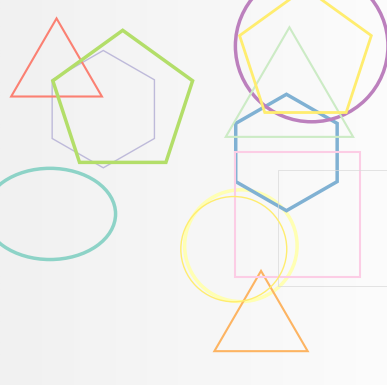[{"shape": "oval", "thickness": 2.5, "radius": 0.85, "center": [0.129, 0.444]}, {"shape": "circle", "thickness": 2.5, "radius": 0.73, "center": [0.622, 0.362]}, {"shape": "hexagon", "thickness": 1, "radius": 0.76, "center": [0.267, 0.717]}, {"shape": "triangle", "thickness": 1.5, "radius": 0.68, "center": [0.146, 0.817]}, {"shape": "hexagon", "thickness": 2.5, "radius": 0.76, "center": [0.739, 0.604]}, {"shape": "triangle", "thickness": 1.5, "radius": 0.69, "center": [0.674, 0.157]}, {"shape": "pentagon", "thickness": 2.5, "radius": 0.95, "center": [0.317, 0.732]}, {"shape": "square", "thickness": 1.5, "radius": 0.81, "center": [0.767, 0.444]}, {"shape": "square", "thickness": 0.5, "radius": 0.76, "center": [0.87, 0.407]}, {"shape": "circle", "thickness": 2.5, "radius": 0.98, "center": [0.804, 0.881]}, {"shape": "triangle", "thickness": 1.5, "radius": 0.95, "center": [0.747, 0.739]}, {"shape": "circle", "thickness": 1, "radius": 0.68, "center": [0.603, 0.353]}, {"shape": "pentagon", "thickness": 2, "radius": 0.89, "center": [0.788, 0.852]}]